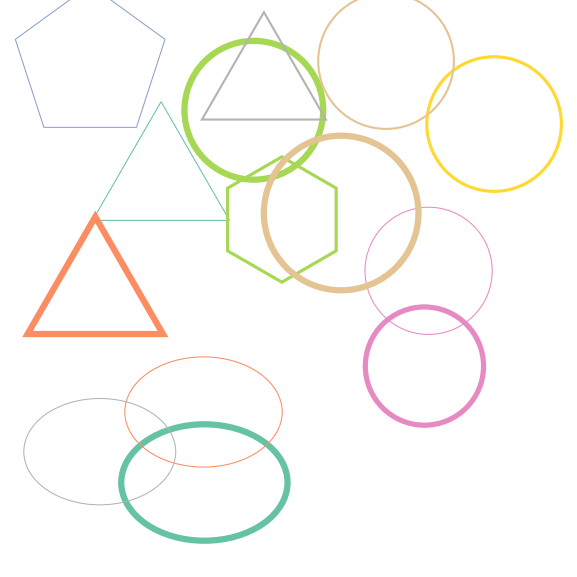[{"shape": "oval", "thickness": 3, "radius": 0.72, "center": [0.354, 0.164]}, {"shape": "triangle", "thickness": 0.5, "radius": 0.68, "center": [0.279, 0.686]}, {"shape": "triangle", "thickness": 3, "radius": 0.68, "center": [0.165, 0.488]}, {"shape": "oval", "thickness": 0.5, "radius": 0.68, "center": [0.352, 0.286]}, {"shape": "pentagon", "thickness": 0.5, "radius": 0.68, "center": [0.156, 0.889]}, {"shape": "circle", "thickness": 2.5, "radius": 0.51, "center": [0.735, 0.365]}, {"shape": "circle", "thickness": 0.5, "radius": 0.55, "center": [0.742, 0.53]}, {"shape": "circle", "thickness": 3, "radius": 0.6, "center": [0.44, 0.808]}, {"shape": "hexagon", "thickness": 1.5, "radius": 0.54, "center": [0.488, 0.619]}, {"shape": "circle", "thickness": 1.5, "radius": 0.58, "center": [0.856, 0.784]}, {"shape": "circle", "thickness": 3, "radius": 0.67, "center": [0.591, 0.63]}, {"shape": "circle", "thickness": 1, "radius": 0.59, "center": [0.668, 0.893]}, {"shape": "triangle", "thickness": 1, "radius": 0.62, "center": [0.457, 0.854]}, {"shape": "oval", "thickness": 0.5, "radius": 0.66, "center": [0.173, 0.217]}]